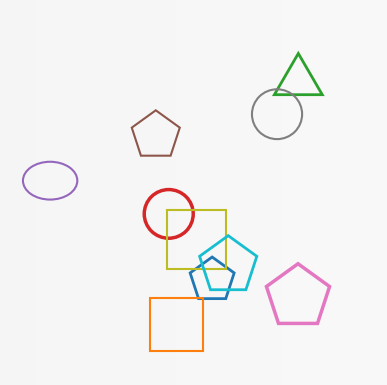[{"shape": "pentagon", "thickness": 2, "radius": 0.3, "center": [0.547, 0.273]}, {"shape": "square", "thickness": 1.5, "radius": 0.34, "center": [0.457, 0.158]}, {"shape": "triangle", "thickness": 2, "radius": 0.36, "center": [0.77, 0.79]}, {"shape": "circle", "thickness": 2.5, "radius": 0.32, "center": [0.435, 0.444]}, {"shape": "oval", "thickness": 1.5, "radius": 0.35, "center": [0.129, 0.531]}, {"shape": "pentagon", "thickness": 1.5, "radius": 0.33, "center": [0.402, 0.648]}, {"shape": "pentagon", "thickness": 2.5, "radius": 0.43, "center": [0.769, 0.229]}, {"shape": "circle", "thickness": 1.5, "radius": 0.32, "center": [0.715, 0.703]}, {"shape": "square", "thickness": 1.5, "radius": 0.38, "center": [0.507, 0.378]}, {"shape": "pentagon", "thickness": 2, "radius": 0.39, "center": [0.589, 0.31]}]